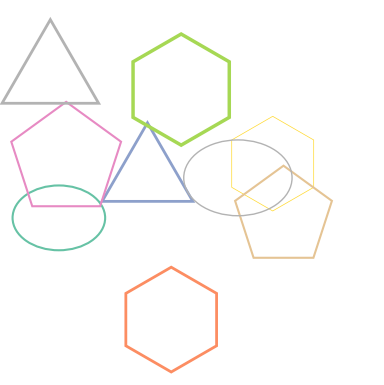[{"shape": "oval", "thickness": 1.5, "radius": 0.6, "center": [0.153, 0.434]}, {"shape": "hexagon", "thickness": 2, "radius": 0.68, "center": [0.445, 0.17]}, {"shape": "triangle", "thickness": 2, "radius": 0.68, "center": [0.383, 0.545]}, {"shape": "pentagon", "thickness": 1.5, "radius": 0.75, "center": [0.172, 0.586]}, {"shape": "hexagon", "thickness": 2.5, "radius": 0.72, "center": [0.471, 0.767]}, {"shape": "hexagon", "thickness": 0.5, "radius": 0.61, "center": [0.708, 0.575]}, {"shape": "pentagon", "thickness": 1.5, "radius": 0.66, "center": [0.736, 0.437]}, {"shape": "triangle", "thickness": 2, "radius": 0.72, "center": [0.131, 0.804]}, {"shape": "oval", "thickness": 1, "radius": 0.7, "center": [0.618, 0.538]}]